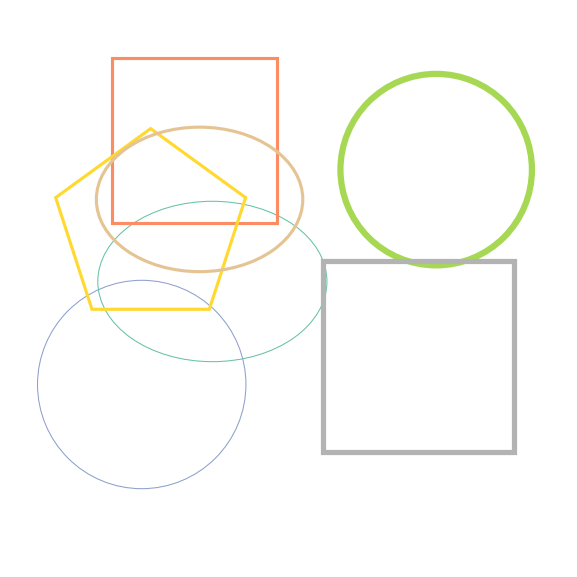[{"shape": "oval", "thickness": 0.5, "radius": 0.99, "center": [0.368, 0.512]}, {"shape": "square", "thickness": 1.5, "radius": 0.71, "center": [0.337, 0.756]}, {"shape": "circle", "thickness": 0.5, "radius": 0.9, "center": [0.245, 0.333]}, {"shape": "circle", "thickness": 3, "radius": 0.83, "center": [0.755, 0.705]}, {"shape": "pentagon", "thickness": 1.5, "radius": 0.86, "center": [0.261, 0.603]}, {"shape": "oval", "thickness": 1.5, "radius": 0.89, "center": [0.346, 0.654]}, {"shape": "square", "thickness": 2.5, "radius": 0.82, "center": [0.725, 0.382]}]